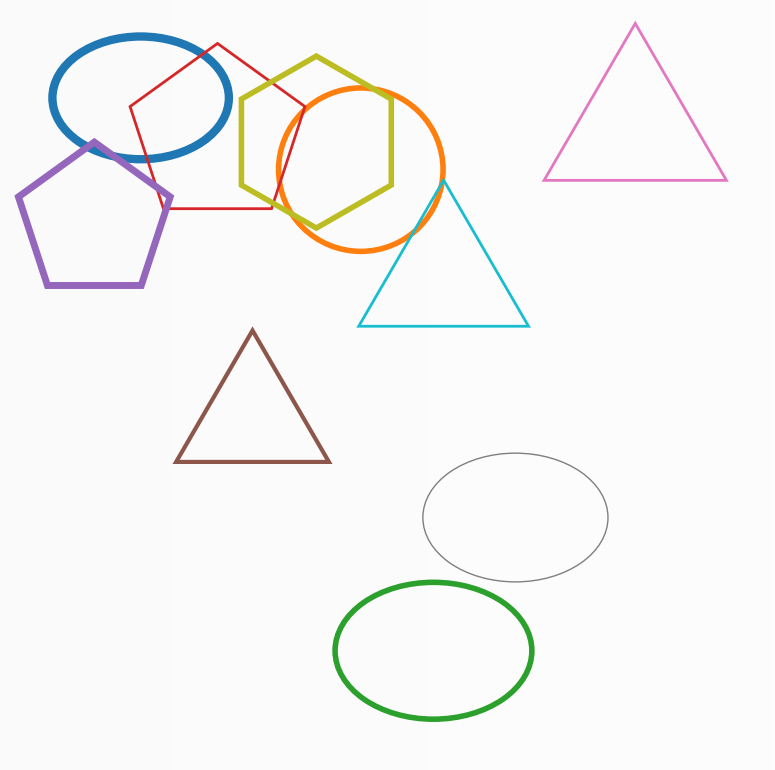[{"shape": "oval", "thickness": 3, "radius": 0.57, "center": [0.181, 0.873]}, {"shape": "circle", "thickness": 2, "radius": 0.53, "center": [0.466, 0.78]}, {"shape": "oval", "thickness": 2, "radius": 0.63, "center": [0.559, 0.155]}, {"shape": "pentagon", "thickness": 1, "radius": 0.59, "center": [0.281, 0.825]}, {"shape": "pentagon", "thickness": 2.5, "radius": 0.51, "center": [0.122, 0.713]}, {"shape": "triangle", "thickness": 1.5, "radius": 0.57, "center": [0.326, 0.457]}, {"shape": "triangle", "thickness": 1, "radius": 0.68, "center": [0.82, 0.834]}, {"shape": "oval", "thickness": 0.5, "radius": 0.6, "center": [0.665, 0.328]}, {"shape": "hexagon", "thickness": 2, "radius": 0.56, "center": [0.408, 0.815]}, {"shape": "triangle", "thickness": 1, "radius": 0.63, "center": [0.572, 0.64]}]